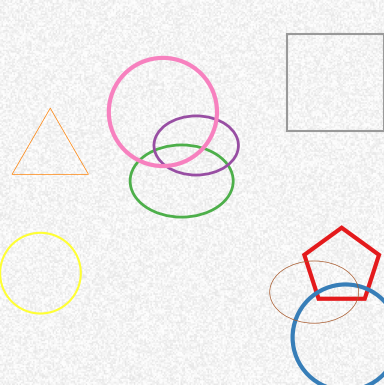[{"shape": "pentagon", "thickness": 3, "radius": 0.51, "center": [0.887, 0.307]}, {"shape": "circle", "thickness": 3, "radius": 0.69, "center": [0.898, 0.124]}, {"shape": "oval", "thickness": 2, "radius": 0.67, "center": [0.472, 0.53]}, {"shape": "oval", "thickness": 2, "radius": 0.55, "center": [0.51, 0.622]}, {"shape": "triangle", "thickness": 0.5, "radius": 0.57, "center": [0.131, 0.604]}, {"shape": "circle", "thickness": 1.5, "radius": 0.52, "center": [0.105, 0.291]}, {"shape": "oval", "thickness": 0.5, "radius": 0.58, "center": [0.816, 0.241]}, {"shape": "circle", "thickness": 3, "radius": 0.7, "center": [0.423, 0.709]}, {"shape": "square", "thickness": 1.5, "radius": 0.63, "center": [0.872, 0.786]}]